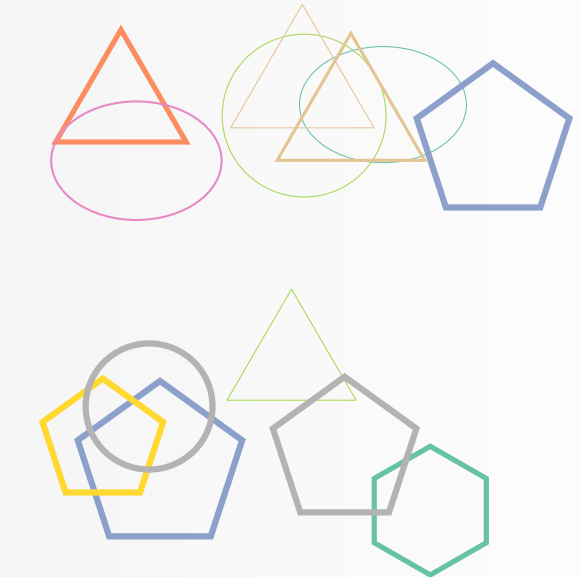[{"shape": "hexagon", "thickness": 2.5, "radius": 0.56, "center": [0.74, 0.115]}, {"shape": "oval", "thickness": 0.5, "radius": 0.72, "center": [0.659, 0.818]}, {"shape": "triangle", "thickness": 2.5, "radius": 0.65, "center": [0.208, 0.818]}, {"shape": "pentagon", "thickness": 3, "radius": 0.69, "center": [0.848, 0.752]}, {"shape": "pentagon", "thickness": 3, "radius": 0.74, "center": [0.275, 0.191]}, {"shape": "oval", "thickness": 1, "radius": 0.73, "center": [0.235, 0.721]}, {"shape": "triangle", "thickness": 0.5, "radius": 0.64, "center": [0.502, 0.37]}, {"shape": "circle", "thickness": 0.5, "radius": 0.7, "center": [0.523, 0.799]}, {"shape": "pentagon", "thickness": 3, "radius": 0.54, "center": [0.177, 0.235]}, {"shape": "triangle", "thickness": 1.5, "radius": 0.73, "center": [0.604, 0.795]}, {"shape": "triangle", "thickness": 0.5, "radius": 0.71, "center": [0.52, 0.849]}, {"shape": "pentagon", "thickness": 3, "radius": 0.65, "center": [0.593, 0.217]}, {"shape": "circle", "thickness": 3, "radius": 0.55, "center": [0.256, 0.295]}]